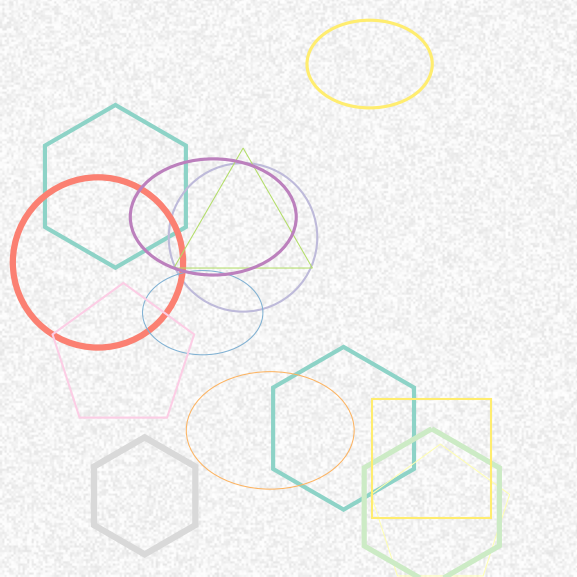[{"shape": "hexagon", "thickness": 2, "radius": 0.7, "center": [0.595, 0.258]}, {"shape": "hexagon", "thickness": 2, "radius": 0.7, "center": [0.2, 0.676]}, {"shape": "pentagon", "thickness": 0.5, "radius": 0.63, "center": [0.762, 0.104]}, {"shape": "circle", "thickness": 1, "radius": 0.64, "center": [0.421, 0.588]}, {"shape": "circle", "thickness": 3, "radius": 0.74, "center": [0.17, 0.545]}, {"shape": "oval", "thickness": 0.5, "radius": 0.52, "center": [0.351, 0.458]}, {"shape": "oval", "thickness": 0.5, "radius": 0.73, "center": [0.468, 0.254]}, {"shape": "triangle", "thickness": 0.5, "radius": 0.69, "center": [0.421, 0.604]}, {"shape": "pentagon", "thickness": 1, "radius": 0.64, "center": [0.214, 0.38]}, {"shape": "hexagon", "thickness": 3, "radius": 0.51, "center": [0.25, 0.141]}, {"shape": "oval", "thickness": 1.5, "radius": 0.72, "center": [0.369, 0.623]}, {"shape": "hexagon", "thickness": 2.5, "radius": 0.68, "center": [0.748, 0.122]}, {"shape": "oval", "thickness": 1.5, "radius": 0.54, "center": [0.64, 0.888]}, {"shape": "square", "thickness": 1, "radius": 0.52, "center": [0.746, 0.206]}]